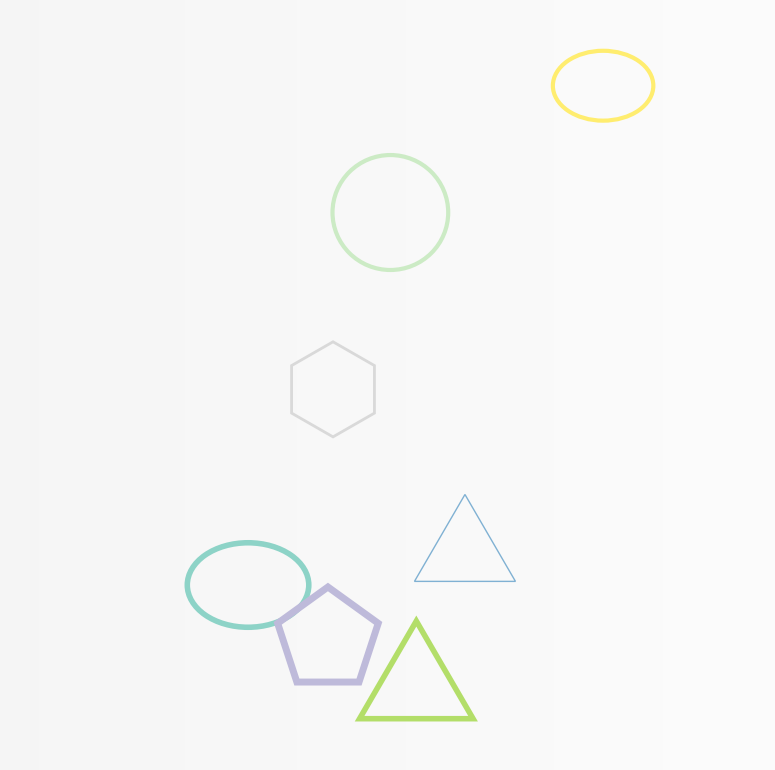[{"shape": "oval", "thickness": 2, "radius": 0.39, "center": [0.32, 0.24]}, {"shape": "pentagon", "thickness": 2.5, "radius": 0.34, "center": [0.423, 0.169]}, {"shape": "triangle", "thickness": 0.5, "radius": 0.38, "center": [0.6, 0.283]}, {"shape": "triangle", "thickness": 2, "radius": 0.42, "center": [0.537, 0.109]}, {"shape": "hexagon", "thickness": 1, "radius": 0.31, "center": [0.43, 0.494]}, {"shape": "circle", "thickness": 1.5, "radius": 0.37, "center": [0.504, 0.724]}, {"shape": "oval", "thickness": 1.5, "radius": 0.32, "center": [0.778, 0.889]}]